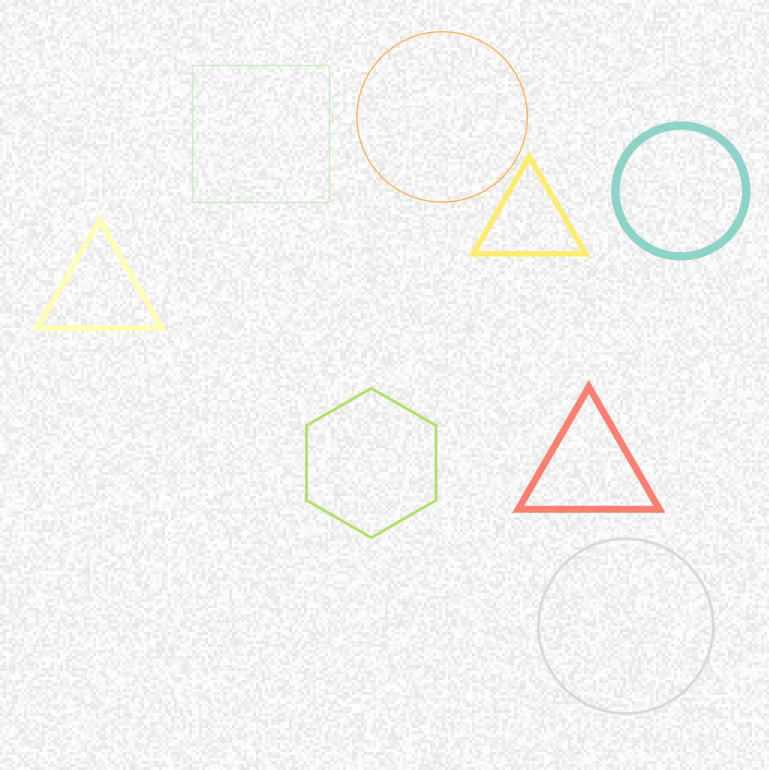[{"shape": "circle", "thickness": 3, "radius": 0.42, "center": [0.884, 0.752]}, {"shape": "triangle", "thickness": 2, "radius": 0.47, "center": [0.129, 0.621]}, {"shape": "triangle", "thickness": 2.5, "radius": 0.53, "center": [0.765, 0.392]}, {"shape": "circle", "thickness": 0.5, "radius": 0.55, "center": [0.574, 0.848]}, {"shape": "hexagon", "thickness": 1, "radius": 0.49, "center": [0.482, 0.399]}, {"shape": "circle", "thickness": 1, "radius": 0.57, "center": [0.813, 0.187]}, {"shape": "square", "thickness": 0.5, "radius": 0.44, "center": [0.338, 0.826]}, {"shape": "triangle", "thickness": 2, "radius": 0.42, "center": [0.688, 0.713]}]